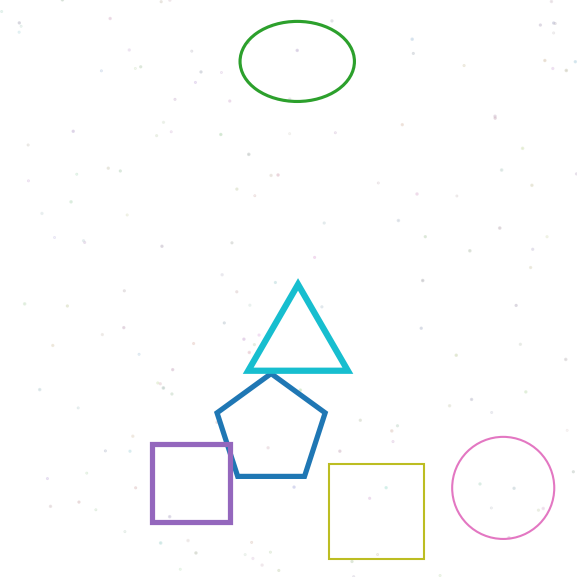[{"shape": "pentagon", "thickness": 2.5, "radius": 0.49, "center": [0.469, 0.254]}, {"shape": "oval", "thickness": 1.5, "radius": 0.5, "center": [0.515, 0.893]}, {"shape": "square", "thickness": 2.5, "radius": 0.34, "center": [0.331, 0.162]}, {"shape": "circle", "thickness": 1, "radius": 0.44, "center": [0.871, 0.154]}, {"shape": "square", "thickness": 1, "radius": 0.41, "center": [0.651, 0.113]}, {"shape": "triangle", "thickness": 3, "radius": 0.5, "center": [0.516, 0.407]}]